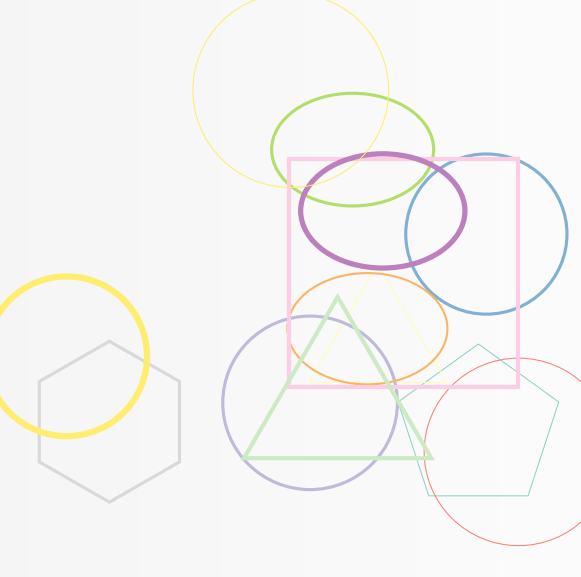[{"shape": "pentagon", "thickness": 0.5, "radius": 0.73, "center": [0.823, 0.258]}, {"shape": "triangle", "thickness": 0.5, "radius": 0.68, "center": [0.65, 0.405]}, {"shape": "circle", "thickness": 1.5, "radius": 0.75, "center": [0.533, 0.302]}, {"shape": "circle", "thickness": 0.5, "radius": 0.81, "center": [0.892, 0.217]}, {"shape": "circle", "thickness": 1.5, "radius": 0.69, "center": [0.837, 0.594]}, {"shape": "oval", "thickness": 1, "radius": 0.69, "center": [0.632, 0.43]}, {"shape": "oval", "thickness": 1.5, "radius": 0.7, "center": [0.607, 0.74]}, {"shape": "square", "thickness": 2, "radius": 0.99, "center": [0.694, 0.526]}, {"shape": "hexagon", "thickness": 1.5, "radius": 0.7, "center": [0.188, 0.269]}, {"shape": "oval", "thickness": 2.5, "radius": 0.71, "center": [0.659, 0.634]}, {"shape": "triangle", "thickness": 2, "radius": 0.93, "center": [0.581, 0.299]}, {"shape": "circle", "thickness": 0.5, "radius": 0.84, "center": [0.5, 0.843]}, {"shape": "circle", "thickness": 3, "radius": 0.69, "center": [0.115, 0.382]}]